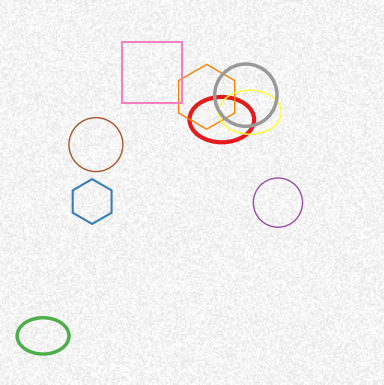[{"shape": "oval", "thickness": 3, "radius": 0.42, "center": [0.576, 0.689]}, {"shape": "hexagon", "thickness": 1.5, "radius": 0.29, "center": [0.239, 0.476]}, {"shape": "oval", "thickness": 2.5, "radius": 0.34, "center": [0.112, 0.128]}, {"shape": "circle", "thickness": 1, "radius": 0.32, "center": [0.722, 0.474]}, {"shape": "hexagon", "thickness": 1, "radius": 0.42, "center": [0.537, 0.749]}, {"shape": "oval", "thickness": 1, "radius": 0.41, "center": [0.649, 0.708]}, {"shape": "circle", "thickness": 1, "radius": 0.35, "center": [0.249, 0.624]}, {"shape": "square", "thickness": 1.5, "radius": 0.39, "center": [0.395, 0.812]}, {"shape": "circle", "thickness": 2.5, "radius": 0.4, "center": [0.639, 0.753]}]